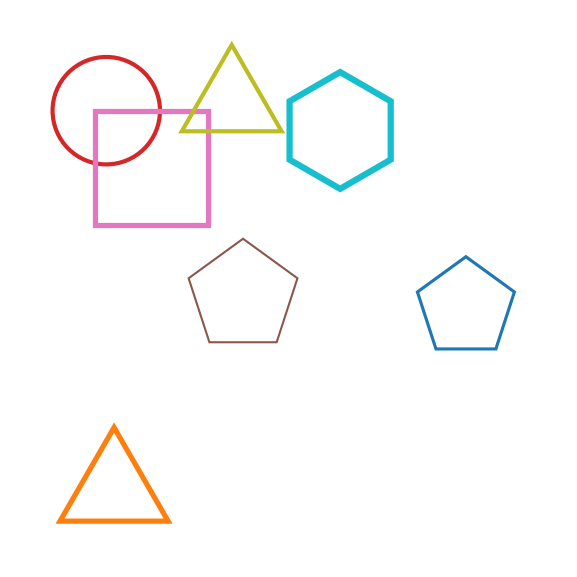[{"shape": "pentagon", "thickness": 1.5, "radius": 0.44, "center": [0.807, 0.466]}, {"shape": "triangle", "thickness": 2.5, "radius": 0.54, "center": [0.198, 0.151]}, {"shape": "circle", "thickness": 2, "radius": 0.47, "center": [0.184, 0.807]}, {"shape": "pentagon", "thickness": 1, "radius": 0.5, "center": [0.421, 0.487]}, {"shape": "square", "thickness": 2.5, "radius": 0.49, "center": [0.262, 0.708]}, {"shape": "triangle", "thickness": 2, "radius": 0.5, "center": [0.401, 0.822]}, {"shape": "hexagon", "thickness": 3, "radius": 0.51, "center": [0.589, 0.773]}]